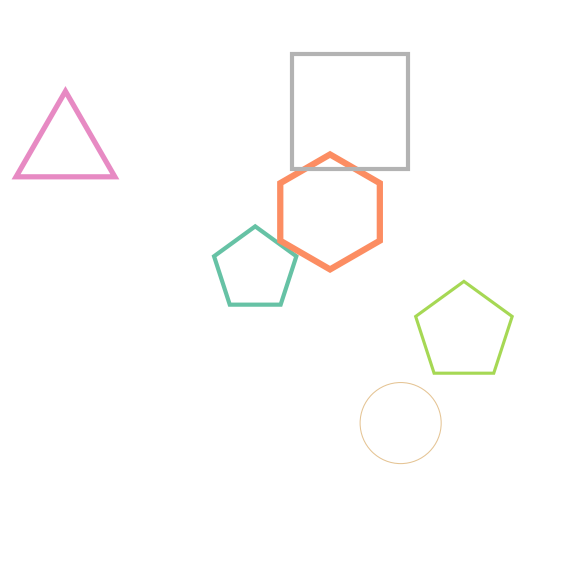[{"shape": "pentagon", "thickness": 2, "radius": 0.37, "center": [0.442, 0.532]}, {"shape": "hexagon", "thickness": 3, "radius": 0.5, "center": [0.572, 0.632]}, {"shape": "triangle", "thickness": 2.5, "radius": 0.49, "center": [0.113, 0.742]}, {"shape": "pentagon", "thickness": 1.5, "radius": 0.44, "center": [0.803, 0.424]}, {"shape": "circle", "thickness": 0.5, "radius": 0.35, "center": [0.694, 0.267]}, {"shape": "square", "thickness": 2, "radius": 0.5, "center": [0.606, 0.805]}]